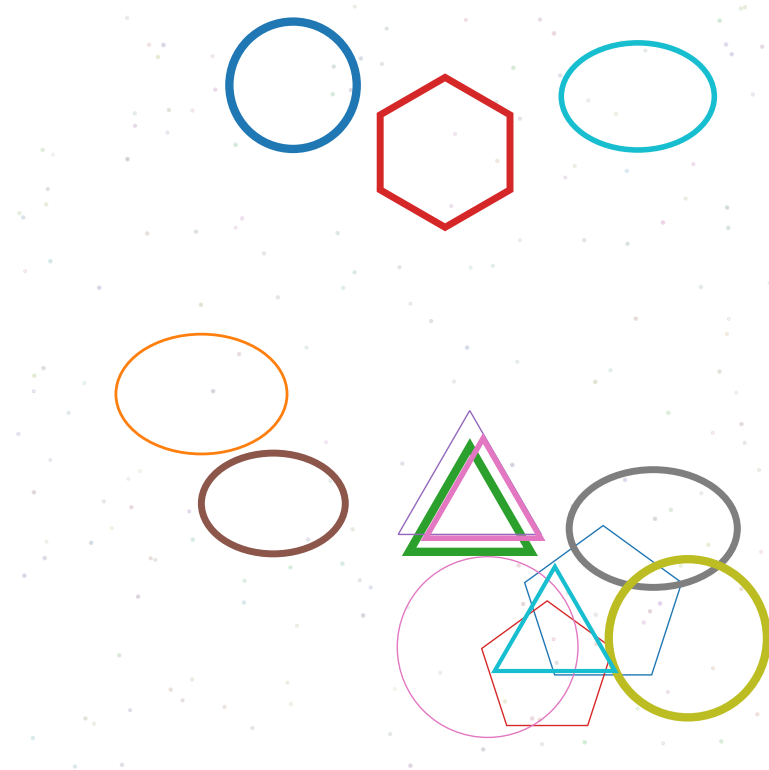[{"shape": "pentagon", "thickness": 0.5, "radius": 0.54, "center": [0.783, 0.21]}, {"shape": "circle", "thickness": 3, "radius": 0.41, "center": [0.381, 0.889]}, {"shape": "oval", "thickness": 1, "radius": 0.56, "center": [0.262, 0.488]}, {"shape": "triangle", "thickness": 3, "radius": 0.46, "center": [0.61, 0.329]}, {"shape": "hexagon", "thickness": 2.5, "radius": 0.49, "center": [0.578, 0.802]}, {"shape": "pentagon", "thickness": 0.5, "radius": 0.45, "center": [0.711, 0.13]}, {"shape": "triangle", "thickness": 0.5, "radius": 0.54, "center": [0.61, 0.36]}, {"shape": "oval", "thickness": 2.5, "radius": 0.47, "center": [0.355, 0.346]}, {"shape": "circle", "thickness": 0.5, "radius": 0.59, "center": [0.633, 0.16]}, {"shape": "triangle", "thickness": 2, "radius": 0.43, "center": [0.627, 0.344]}, {"shape": "oval", "thickness": 2.5, "radius": 0.55, "center": [0.848, 0.314]}, {"shape": "circle", "thickness": 3, "radius": 0.51, "center": [0.893, 0.171]}, {"shape": "oval", "thickness": 2, "radius": 0.5, "center": [0.828, 0.875]}, {"shape": "triangle", "thickness": 1.5, "radius": 0.45, "center": [0.721, 0.174]}]